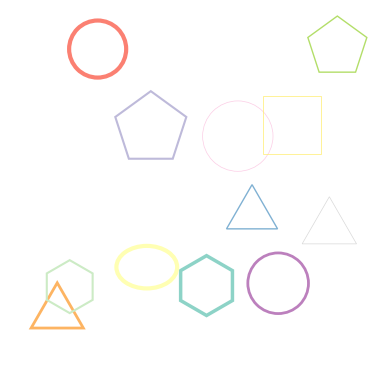[{"shape": "hexagon", "thickness": 2.5, "radius": 0.39, "center": [0.536, 0.258]}, {"shape": "oval", "thickness": 3, "radius": 0.39, "center": [0.381, 0.306]}, {"shape": "pentagon", "thickness": 1.5, "radius": 0.49, "center": [0.392, 0.666]}, {"shape": "circle", "thickness": 3, "radius": 0.37, "center": [0.254, 0.873]}, {"shape": "triangle", "thickness": 1, "radius": 0.38, "center": [0.655, 0.444]}, {"shape": "triangle", "thickness": 2, "radius": 0.39, "center": [0.149, 0.187]}, {"shape": "pentagon", "thickness": 1, "radius": 0.4, "center": [0.876, 0.878]}, {"shape": "circle", "thickness": 0.5, "radius": 0.46, "center": [0.618, 0.646]}, {"shape": "triangle", "thickness": 0.5, "radius": 0.41, "center": [0.855, 0.407]}, {"shape": "circle", "thickness": 2, "radius": 0.39, "center": [0.722, 0.264]}, {"shape": "hexagon", "thickness": 1.5, "radius": 0.34, "center": [0.181, 0.255]}, {"shape": "square", "thickness": 0.5, "radius": 0.38, "center": [0.758, 0.675]}]